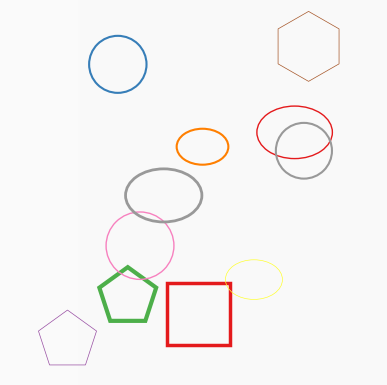[{"shape": "square", "thickness": 2.5, "radius": 0.4, "center": [0.512, 0.184]}, {"shape": "oval", "thickness": 1, "radius": 0.49, "center": [0.76, 0.656]}, {"shape": "circle", "thickness": 1.5, "radius": 0.37, "center": [0.304, 0.833]}, {"shape": "pentagon", "thickness": 3, "radius": 0.39, "center": [0.33, 0.229]}, {"shape": "pentagon", "thickness": 0.5, "radius": 0.39, "center": [0.174, 0.116]}, {"shape": "oval", "thickness": 1.5, "radius": 0.33, "center": [0.523, 0.619]}, {"shape": "oval", "thickness": 0.5, "radius": 0.37, "center": [0.655, 0.274]}, {"shape": "hexagon", "thickness": 0.5, "radius": 0.45, "center": [0.796, 0.88]}, {"shape": "circle", "thickness": 1, "radius": 0.44, "center": [0.361, 0.362]}, {"shape": "oval", "thickness": 2, "radius": 0.49, "center": [0.422, 0.492]}, {"shape": "circle", "thickness": 1.5, "radius": 0.36, "center": [0.784, 0.608]}]